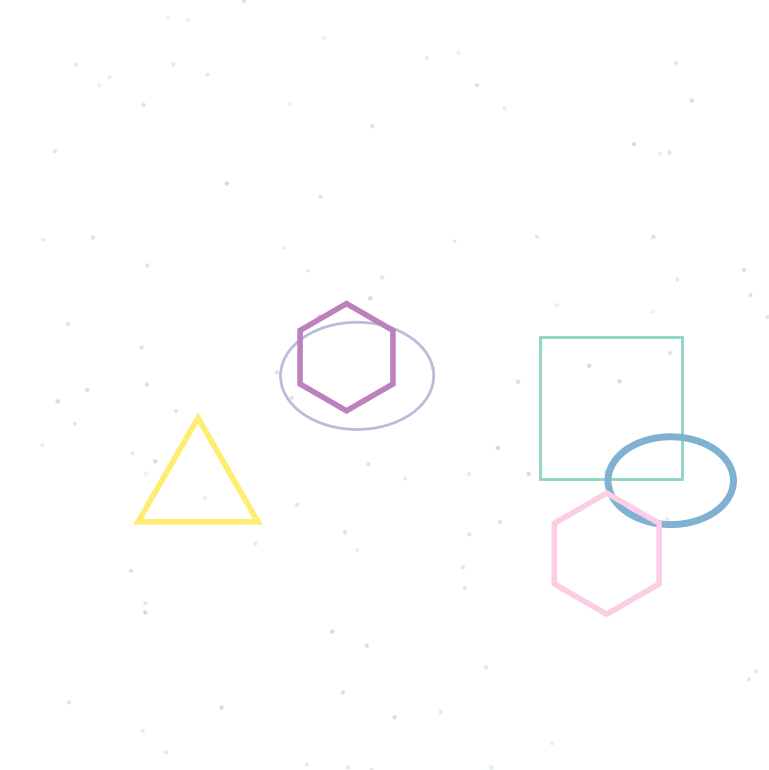[{"shape": "square", "thickness": 1, "radius": 0.46, "center": [0.793, 0.47]}, {"shape": "oval", "thickness": 1, "radius": 0.5, "center": [0.464, 0.512]}, {"shape": "oval", "thickness": 2.5, "radius": 0.41, "center": [0.871, 0.376]}, {"shape": "hexagon", "thickness": 2, "radius": 0.39, "center": [0.788, 0.281]}, {"shape": "hexagon", "thickness": 2, "radius": 0.35, "center": [0.45, 0.536]}, {"shape": "triangle", "thickness": 2, "radius": 0.45, "center": [0.257, 0.367]}]